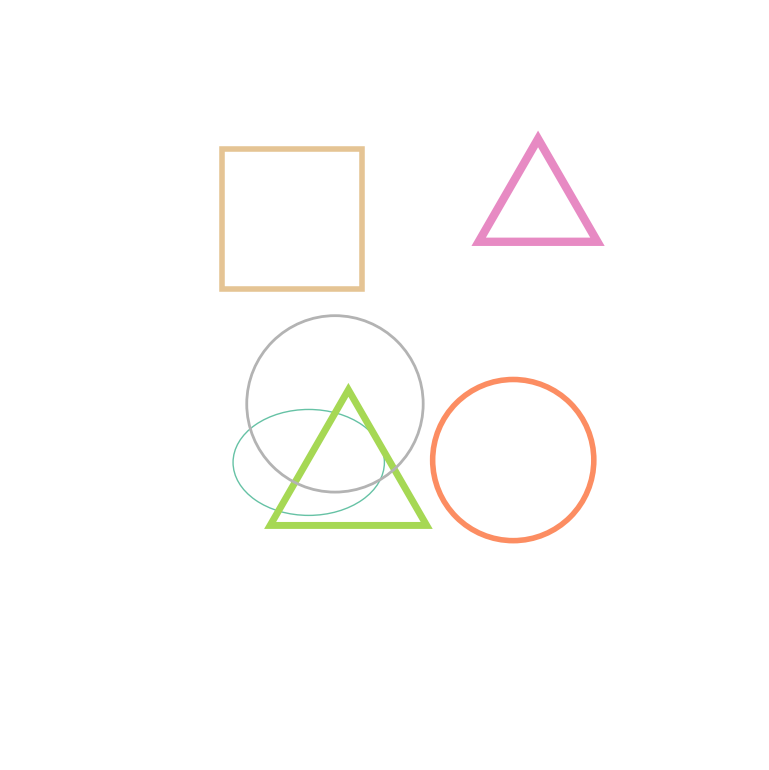[{"shape": "oval", "thickness": 0.5, "radius": 0.49, "center": [0.401, 0.399]}, {"shape": "circle", "thickness": 2, "radius": 0.52, "center": [0.667, 0.403]}, {"shape": "triangle", "thickness": 3, "radius": 0.45, "center": [0.699, 0.731]}, {"shape": "triangle", "thickness": 2.5, "radius": 0.59, "center": [0.452, 0.376]}, {"shape": "square", "thickness": 2, "radius": 0.45, "center": [0.379, 0.716]}, {"shape": "circle", "thickness": 1, "radius": 0.57, "center": [0.435, 0.475]}]